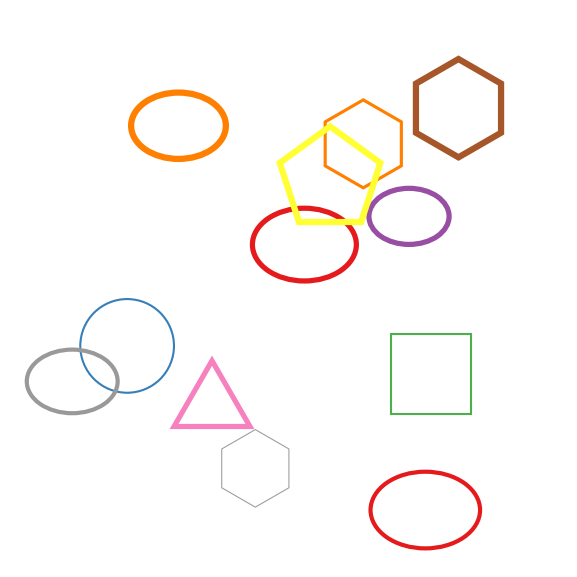[{"shape": "oval", "thickness": 2.5, "radius": 0.45, "center": [0.527, 0.576]}, {"shape": "oval", "thickness": 2, "radius": 0.47, "center": [0.736, 0.116]}, {"shape": "circle", "thickness": 1, "radius": 0.41, "center": [0.22, 0.4]}, {"shape": "square", "thickness": 1, "radius": 0.35, "center": [0.746, 0.352]}, {"shape": "oval", "thickness": 2.5, "radius": 0.35, "center": [0.708, 0.624]}, {"shape": "oval", "thickness": 3, "radius": 0.41, "center": [0.309, 0.781]}, {"shape": "hexagon", "thickness": 1.5, "radius": 0.38, "center": [0.629, 0.75]}, {"shape": "pentagon", "thickness": 3, "radius": 0.46, "center": [0.572, 0.689]}, {"shape": "hexagon", "thickness": 3, "radius": 0.43, "center": [0.794, 0.812]}, {"shape": "triangle", "thickness": 2.5, "radius": 0.38, "center": [0.367, 0.299]}, {"shape": "hexagon", "thickness": 0.5, "radius": 0.34, "center": [0.442, 0.188]}, {"shape": "oval", "thickness": 2, "radius": 0.39, "center": [0.125, 0.339]}]